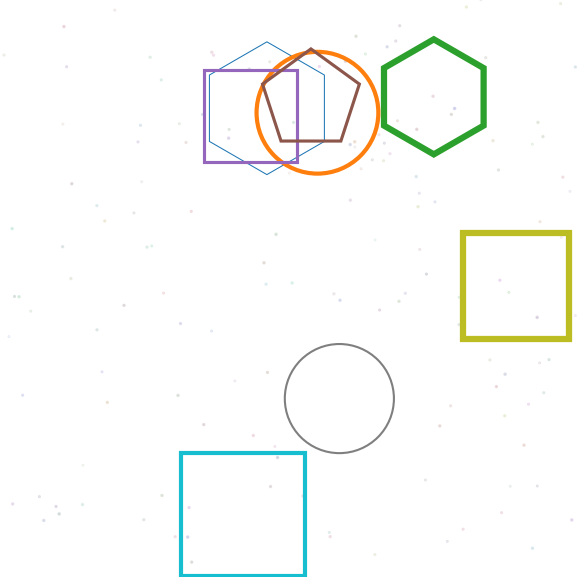[{"shape": "hexagon", "thickness": 0.5, "radius": 0.57, "center": [0.462, 0.812]}, {"shape": "circle", "thickness": 2, "radius": 0.53, "center": [0.55, 0.804]}, {"shape": "hexagon", "thickness": 3, "radius": 0.5, "center": [0.751, 0.831]}, {"shape": "square", "thickness": 1.5, "radius": 0.4, "center": [0.434, 0.798]}, {"shape": "pentagon", "thickness": 1.5, "radius": 0.44, "center": [0.538, 0.826]}, {"shape": "circle", "thickness": 1, "radius": 0.47, "center": [0.588, 0.309]}, {"shape": "square", "thickness": 3, "radius": 0.46, "center": [0.894, 0.504]}, {"shape": "square", "thickness": 2, "radius": 0.53, "center": [0.421, 0.108]}]